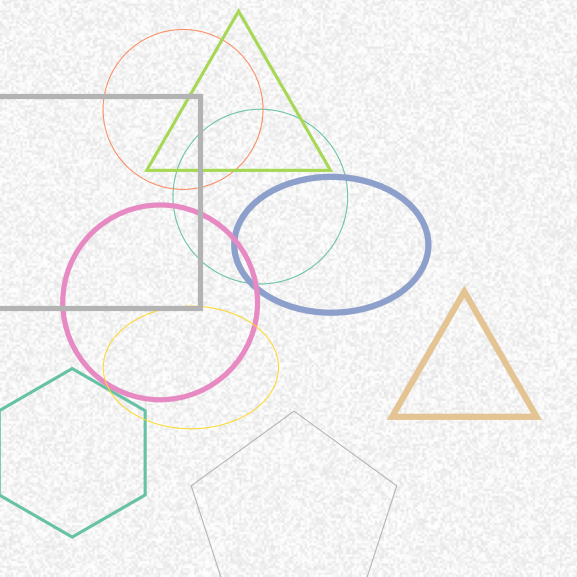[{"shape": "hexagon", "thickness": 1.5, "radius": 0.73, "center": [0.125, 0.215]}, {"shape": "circle", "thickness": 0.5, "radius": 0.76, "center": [0.451, 0.659]}, {"shape": "circle", "thickness": 0.5, "radius": 0.69, "center": [0.317, 0.81]}, {"shape": "oval", "thickness": 3, "radius": 0.84, "center": [0.574, 0.575]}, {"shape": "circle", "thickness": 2.5, "radius": 0.84, "center": [0.277, 0.476]}, {"shape": "triangle", "thickness": 1.5, "radius": 0.92, "center": [0.413, 0.796]}, {"shape": "oval", "thickness": 0.5, "radius": 0.76, "center": [0.331, 0.363]}, {"shape": "triangle", "thickness": 3, "radius": 0.72, "center": [0.804, 0.35]}, {"shape": "square", "thickness": 2.5, "radius": 0.92, "center": [0.163, 0.649]}, {"shape": "pentagon", "thickness": 0.5, "radius": 0.94, "center": [0.509, 0.1]}]